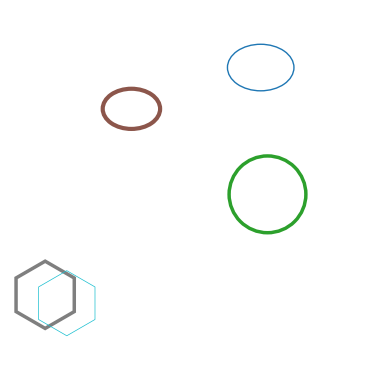[{"shape": "oval", "thickness": 1, "radius": 0.43, "center": [0.677, 0.825]}, {"shape": "circle", "thickness": 2.5, "radius": 0.5, "center": [0.695, 0.495]}, {"shape": "oval", "thickness": 3, "radius": 0.37, "center": [0.341, 0.717]}, {"shape": "hexagon", "thickness": 2.5, "radius": 0.44, "center": [0.117, 0.234]}, {"shape": "hexagon", "thickness": 0.5, "radius": 0.42, "center": [0.173, 0.212]}]